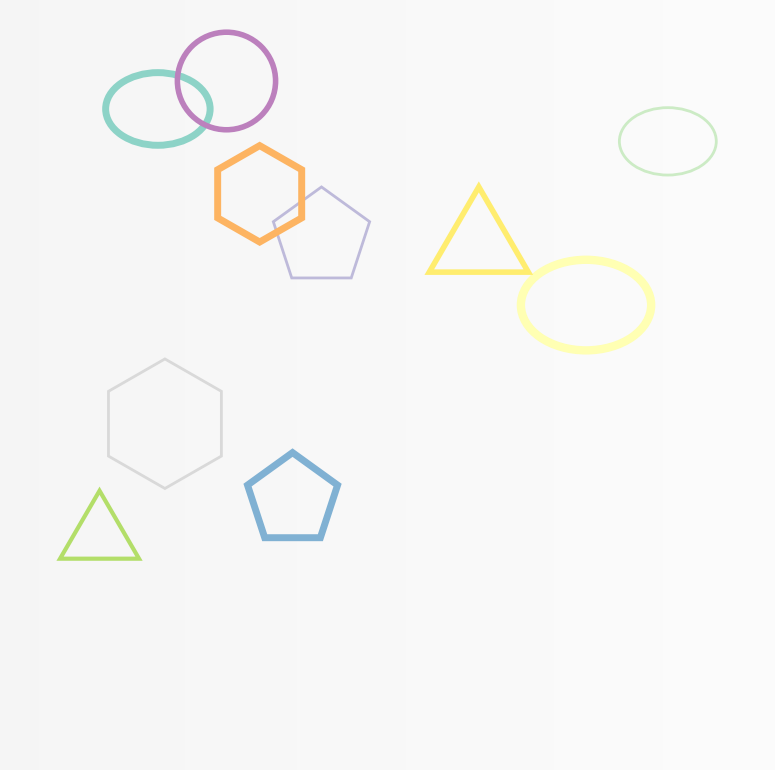[{"shape": "oval", "thickness": 2.5, "radius": 0.34, "center": [0.204, 0.858]}, {"shape": "oval", "thickness": 3, "radius": 0.42, "center": [0.756, 0.604]}, {"shape": "pentagon", "thickness": 1, "radius": 0.33, "center": [0.415, 0.692]}, {"shape": "pentagon", "thickness": 2.5, "radius": 0.31, "center": [0.377, 0.351]}, {"shape": "hexagon", "thickness": 2.5, "radius": 0.31, "center": [0.335, 0.748]}, {"shape": "triangle", "thickness": 1.5, "radius": 0.29, "center": [0.128, 0.304]}, {"shape": "hexagon", "thickness": 1, "radius": 0.42, "center": [0.213, 0.45]}, {"shape": "circle", "thickness": 2, "radius": 0.32, "center": [0.292, 0.895]}, {"shape": "oval", "thickness": 1, "radius": 0.31, "center": [0.862, 0.816]}, {"shape": "triangle", "thickness": 2, "radius": 0.37, "center": [0.618, 0.683]}]